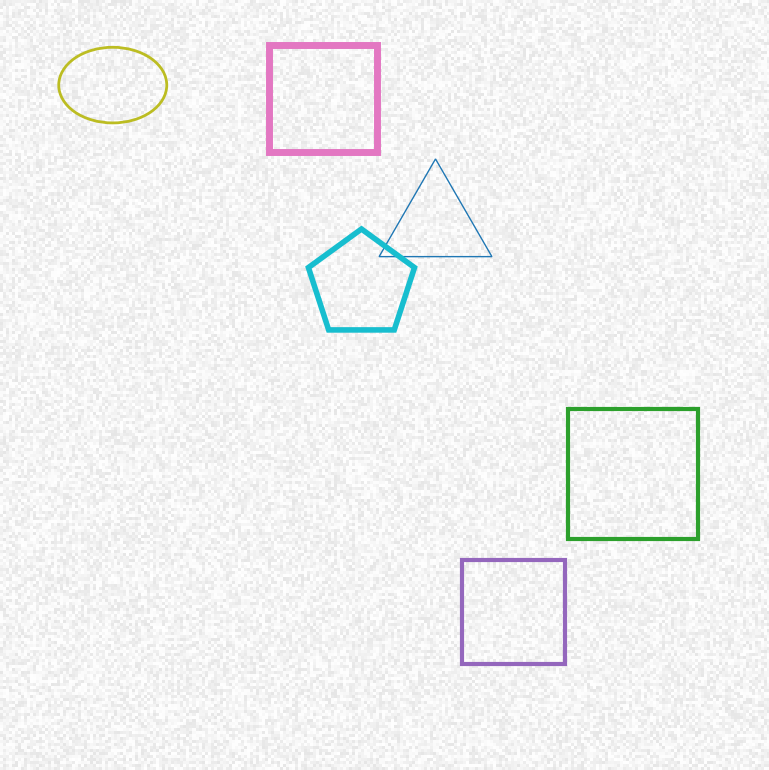[{"shape": "triangle", "thickness": 0.5, "radius": 0.42, "center": [0.566, 0.709]}, {"shape": "square", "thickness": 1.5, "radius": 0.42, "center": [0.822, 0.385]}, {"shape": "square", "thickness": 1.5, "radius": 0.34, "center": [0.667, 0.205]}, {"shape": "square", "thickness": 2.5, "radius": 0.35, "center": [0.42, 0.872]}, {"shape": "oval", "thickness": 1, "radius": 0.35, "center": [0.146, 0.889]}, {"shape": "pentagon", "thickness": 2, "radius": 0.36, "center": [0.469, 0.63]}]